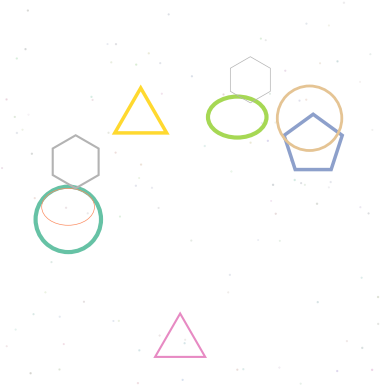[{"shape": "circle", "thickness": 3, "radius": 0.42, "center": [0.177, 0.43]}, {"shape": "oval", "thickness": 0.5, "radius": 0.34, "center": [0.177, 0.463]}, {"shape": "pentagon", "thickness": 2.5, "radius": 0.4, "center": [0.813, 0.624]}, {"shape": "triangle", "thickness": 1.5, "radius": 0.38, "center": [0.468, 0.111]}, {"shape": "oval", "thickness": 3, "radius": 0.38, "center": [0.616, 0.696]}, {"shape": "triangle", "thickness": 2.5, "radius": 0.39, "center": [0.366, 0.694]}, {"shape": "circle", "thickness": 2, "radius": 0.42, "center": [0.804, 0.693]}, {"shape": "hexagon", "thickness": 1.5, "radius": 0.34, "center": [0.197, 0.58]}, {"shape": "hexagon", "thickness": 0.5, "radius": 0.3, "center": [0.65, 0.793]}]